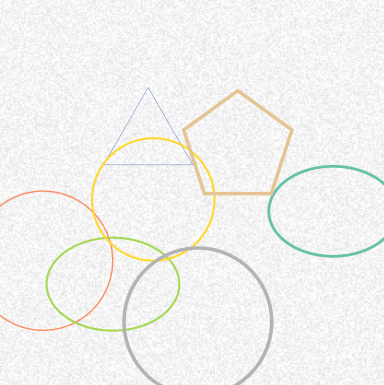[{"shape": "oval", "thickness": 2, "radius": 0.83, "center": [0.865, 0.451]}, {"shape": "circle", "thickness": 1, "radius": 0.9, "center": [0.112, 0.323]}, {"shape": "triangle", "thickness": 0.5, "radius": 0.67, "center": [0.385, 0.639]}, {"shape": "oval", "thickness": 1.5, "radius": 0.86, "center": [0.293, 0.262]}, {"shape": "circle", "thickness": 1.5, "radius": 0.8, "center": [0.398, 0.482]}, {"shape": "pentagon", "thickness": 2.5, "radius": 0.74, "center": [0.618, 0.617]}, {"shape": "circle", "thickness": 2.5, "radius": 0.96, "center": [0.514, 0.164]}]